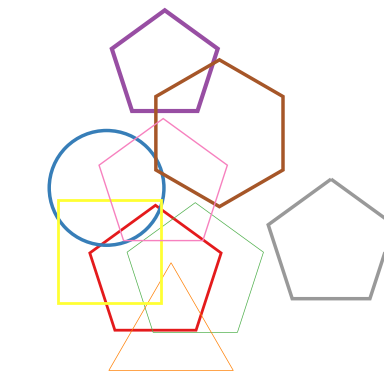[{"shape": "pentagon", "thickness": 2, "radius": 0.9, "center": [0.404, 0.287]}, {"shape": "circle", "thickness": 2.5, "radius": 0.74, "center": [0.277, 0.512]}, {"shape": "pentagon", "thickness": 0.5, "radius": 0.93, "center": [0.507, 0.287]}, {"shape": "pentagon", "thickness": 3, "radius": 0.72, "center": [0.428, 0.829]}, {"shape": "triangle", "thickness": 0.5, "radius": 0.93, "center": [0.444, 0.131]}, {"shape": "square", "thickness": 2, "radius": 0.67, "center": [0.285, 0.348]}, {"shape": "hexagon", "thickness": 2.5, "radius": 0.95, "center": [0.57, 0.654]}, {"shape": "pentagon", "thickness": 1, "radius": 0.88, "center": [0.424, 0.517]}, {"shape": "pentagon", "thickness": 2.5, "radius": 0.86, "center": [0.86, 0.363]}]